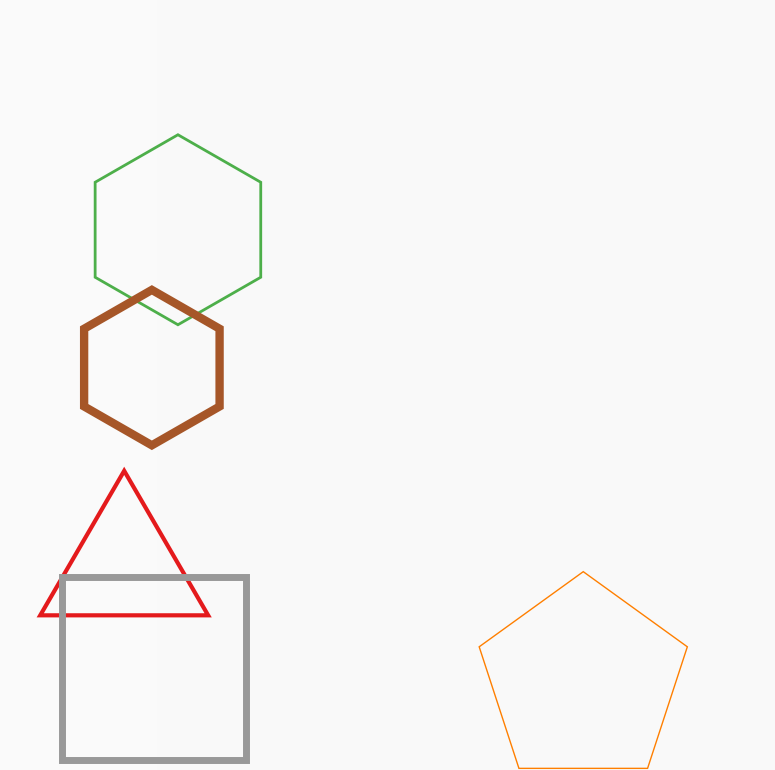[{"shape": "triangle", "thickness": 1.5, "radius": 0.63, "center": [0.16, 0.263]}, {"shape": "hexagon", "thickness": 1, "radius": 0.62, "center": [0.23, 0.702]}, {"shape": "pentagon", "thickness": 0.5, "radius": 0.71, "center": [0.753, 0.116]}, {"shape": "hexagon", "thickness": 3, "radius": 0.5, "center": [0.196, 0.523]}, {"shape": "square", "thickness": 2.5, "radius": 0.59, "center": [0.199, 0.132]}]